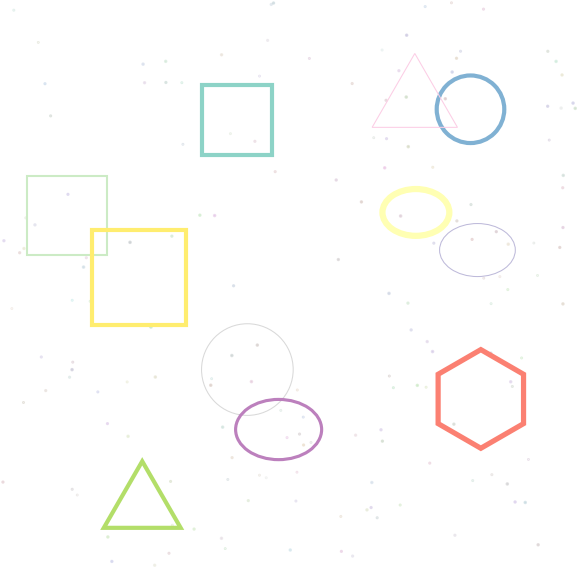[{"shape": "square", "thickness": 2, "radius": 0.3, "center": [0.411, 0.791]}, {"shape": "oval", "thickness": 3, "radius": 0.29, "center": [0.72, 0.631]}, {"shape": "oval", "thickness": 0.5, "radius": 0.33, "center": [0.827, 0.566]}, {"shape": "hexagon", "thickness": 2.5, "radius": 0.43, "center": [0.833, 0.308]}, {"shape": "circle", "thickness": 2, "radius": 0.29, "center": [0.815, 0.81]}, {"shape": "triangle", "thickness": 2, "radius": 0.38, "center": [0.246, 0.124]}, {"shape": "triangle", "thickness": 0.5, "radius": 0.43, "center": [0.718, 0.821]}, {"shape": "circle", "thickness": 0.5, "radius": 0.4, "center": [0.428, 0.359]}, {"shape": "oval", "thickness": 1.5, "radius": 0.37, "center": [0.482, 0.255]}, {"shape": "square", "thickness": 1, "radius": 0.34, "center": [0.116, 0.626]}, {"shape": "square", "thickness": 2, "radius": 0.41, "center": [0.241, 0.519]}]